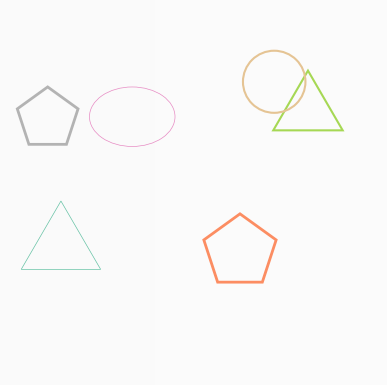[{"shape": "triangle", "thickness": 0.5, "radius": 0.59, "center": [0.157, 0.36]}, {"shape": "pentagon", "thickness": 2, "radius": 0.49, "center": [0.619, 0.346]}, {"shape": "oval", "thickness": 0.5, "radius": 0.55, "center": [0.341, 0.697]}, {"shape": "triangle", "thickness": 1.5, "radius": 0.52, "center": [0.795, 0.713]}, {"shape": "circle", "thickness": 1.5, "radius": 0.4, "center": [0.708, 0.788]}, {"shape": "pentagon", "thickness": 2, "radius": 0.41, "center": [0.123, 0.692]}]